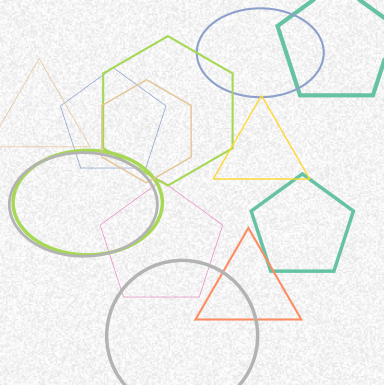[{"shape": "pentagon", "thickness": 2.5, "radius": 0.7, "center": [0.785, 0.409]}, {"shape": "pentagon", "thickness": 3, "radius": 0.81, "center": [0.874, 0.883]}, {"shape": "triangle", "thickness": 1.5, "radius": 0.79, "center": [0.645, 0.249]}, {"shape": "pentagon", "thickness": 0.5, "radius": 0.72, "center": [0.294, 0.68]}, {"shape": "oval", "thickness": 1.5, "radius": 0.82, "center": [0.676, 0.863]}, {"shape": "pentagon", "thickness": 0.5, "radius": 0.84, "center": [0.419, 0.364]}, {"shape": "hexagon", "thickness": 1.5, "radius": 0.97, "center": [0.436, 0.712]}, {"shape": "oval", "thickness": 2.5, "radius": 0.97, "center": [0.228, 0.474]}, {"shape": "triangle", "thickness": 1, "radius": 0.72, "center": [0.679, 0.607]}, {"shape": "hexagon", "thickness": 1, "radius": 0.67, "center": [0.38, 0.659]}, {"shape": "triangle", "thickness": 0.5, "radius": 0.76, "center": [0.102, 0.695]}, {"shape": "circle", "thickness": 2.5, "radius": 0.98, "center": [0.473, 0.128]}, {"shape": "oval", "thickness": 2, "radius": 0.96, "center": [0.216, 0.469]}]